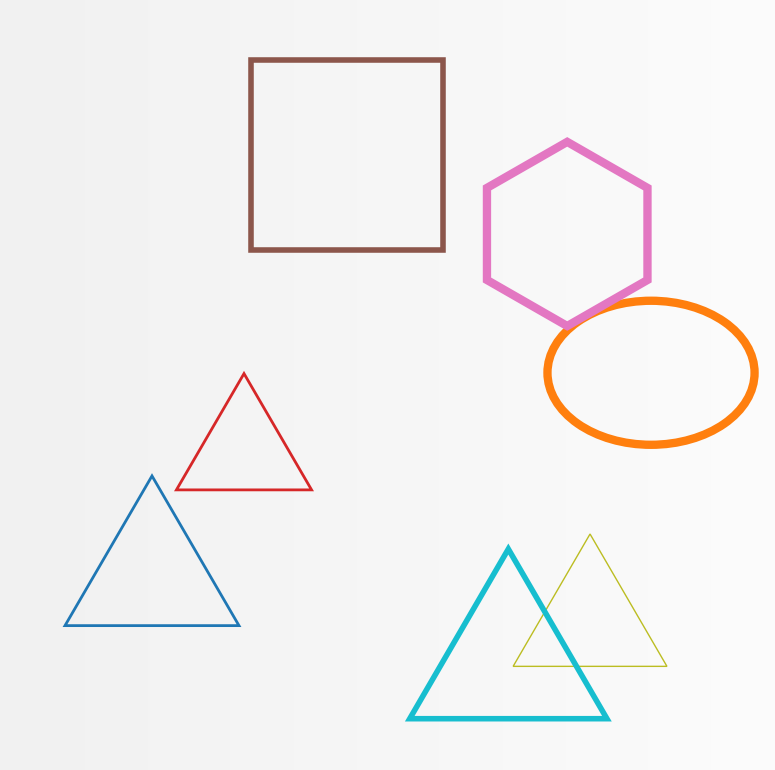[{"shape": "triangle", "thickness": 1, "radius": 0.65, "center": [0.196, 0.252]}, {"shape": "oval", "thickness": 3, "radius": 0.67, "center": [0.84, 0.516]}, {"shape": "triangle", "thickness": 1, "radius": 0.5, "center": [0.315, 0.414]}, {"shape": "square", "thickness": 2, "radius": 0.62, "center": [0.448, 0.798]}, {"shape": "hexagon", "thickness": 3, "radius": 0.6, "center": [0.732, 0.696]}, {"shape": "triangle", "thickness": 0.5, "radius": 0.57, "center": [0.761, 0.192]}, {"shape": "triangle", "thickness": 2, "radius": 0.73, "center": [0.656, 0.14]}]